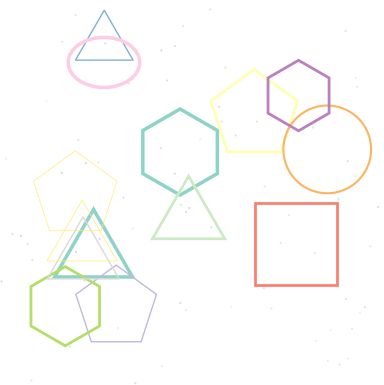[{"shape": "triangle", "thickness": 2.5, "radius": 0.58, "center": [0.243, 0.339]}, {"shape": "hexagon", "thickness": 2.5, "radius": 0.56, "center": [0.468, 0.605]}, {"shape": "pentagon", "thickness": 2, "radius": 0.59, "center": [0.66, 0.701]}, {"shape": "pentagon", "thickness": 1, "radius": 0.55, "center": [0.302, 0.201]}, {"shape": "square", "thickness": 2, "radius": 0.54, "center": [0.769, 0.366]}, {"shape": "triangle", "thickness": 1, "radius": 0.43, "center": [0.271, 0.887]}, {"shape": "circle", "thickness": 1.5, "radius": 0.57, "center": [0.85, 0.612]}, {"shape": "hexagon", "thickness": 2, "radius": 0.51, "center": [0.169, 0.205]}, {"shape": "oval", "thickness": 2.5, "radius": 0.46, "center": [0.27, 0.838]}, {"shape": "triangle", "thickness": 1, "radius": 0.54, "center": [0.216, 0.329]}, {"shape": "hexagon", "thickness": 2, "radius": 0.46, "center": [0.775, 0.752]}, {"shape": "triangle", "thickness": 2, "radius": 0.54, "center": [0.49, 0.434]}, {"shape": "triangle", "thickness": 0.5, "radius": 0.53, "center": [0.213, 0.375]}, {"shape": "pentagon", "thickness": 0.5, "radius": 0.57, "center": [0.196, 0.494]}]